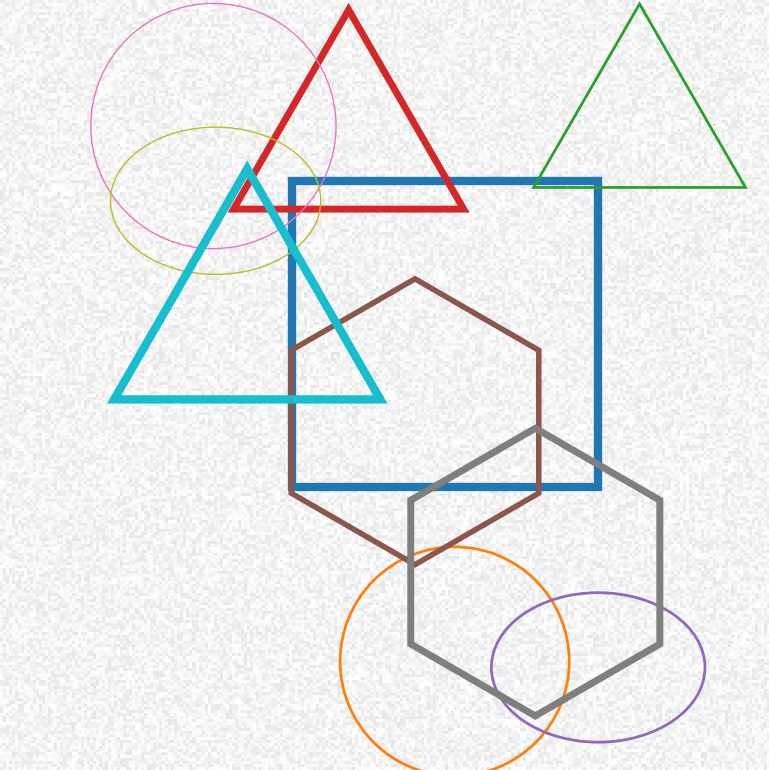[{"shape": "square", "thickness": 3, "radius": 1.0, "center": [0.578, 0.566]}, {"shape": "circle", "thickness": 1, "radius": 0.74, "center": [0.59, 0.141]}, {"shape": "triangle", "thickness": 1, "radius": 0.79, "center": [0.831, 0.836]}, {"shape": "triangle", "thickness": 2.5, "radius": 0.86, "center": [0.453, 0.815]}, {"shape": "oval", "thickness": 1, "radius": 0.69, "center": [0.777, 0.133]}, {"shape": "hexagon", "thickness": 2, "radius": 0.93, "center": [0.539, 0.452]}, {"shape": "circle", "thickness": 0.5, "radius": 0.8, "center": [0.277, 0.836]}, {"shape": "hexagon", "thickness": 2.5, "radius": 0.93, "center": [0.695, 0.257]}, {"shape": "oval", "thickness": 0.5, "radius": 0.68, "center": [0.28, 0.739]}, {"shape": "triangle", "thickness": 3, "radius": 1.0, "center": [0.321, 0.581]}]